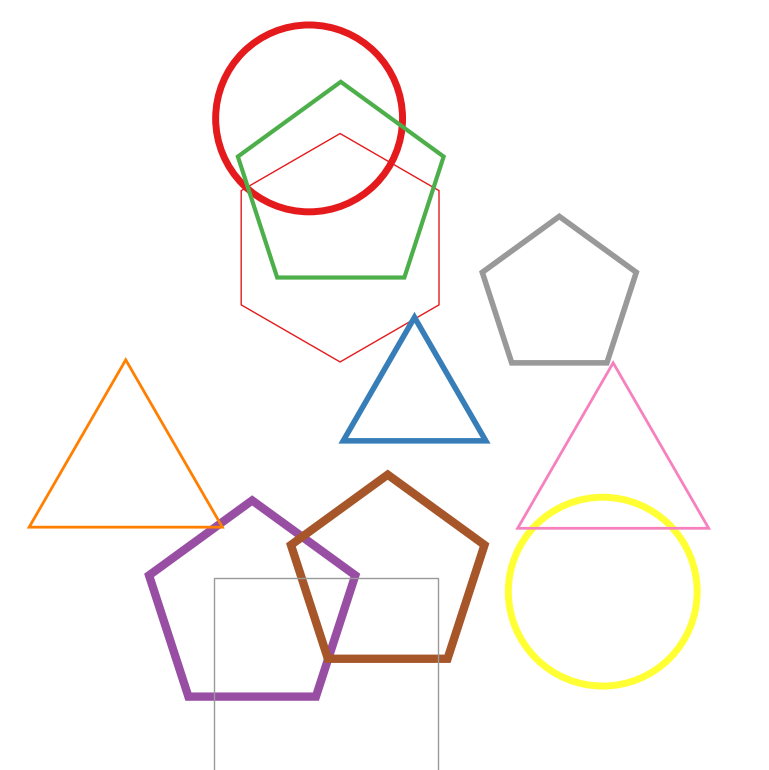[{"shape": "hexagon", "thickness": 0.5, "radius": 0.74, "center": [0.442, 0.678]}, {"shape": "circle", "thickness": 2.5, "radius": 0.61, "center": [0.401, 0.846]}, {"shape": "triangle", "thickness": 2, "radius": 0.53, "center": [0.538, 0.481]}, {"shape": "pentagon", "thickness": 1.5, "radius": 0.7, "center": [0.443, 0.753]}, {"shape": "pentagon", "thickness": 3, "radius": 0.7, "center": [0.327, 0.209]}, {"shape": "triangle", "thickness": 1, "radius": 0.72, "center": [0.163, 0.388]}, {"shape": "circle", "thickness": 2.5, "radius": 0.61, "center": [0.783, 0.232]}, {"shape": "pentagon", "thickness": 3, "radius": 0.66, "center": [0.504, 0.251]}, {"shape": "triangle", "thickness": 1, "radius": 0.72, "center": [0.796, 0.386]}, {"shape": "square", "thickness": 0.5, "radius": 0.73, "center": [0.423, 0.104]}, {"shape": "pentagon", "thickness": 2, "radius": 0.53, "center": [0.726, 0.614]}]